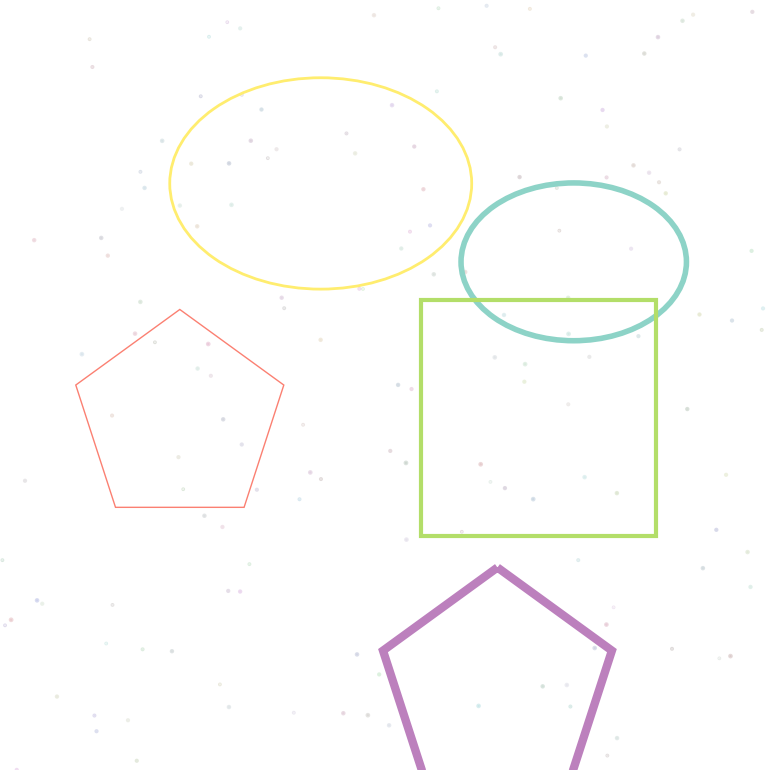[{"shape": "oval", "thickness": 2, "radius": 0.73, "center": [0.745, 0.66]}, {"shape": "pentagon", "thickness": 0.5, "radius": 0.71, "center": [0.233, 0.456]}, {"shape": "square", "thickness": 1.5, "radius": 0.77, "center": [0.699, 0.457]}, {"shape": "pentagon", "thickness": 3, "radius": 0.78, "center": [0.646, 0.107]}, {"shape": "oval", "thickness": 1, "radius": 0.98, "center": [0.417, 0.762]}]